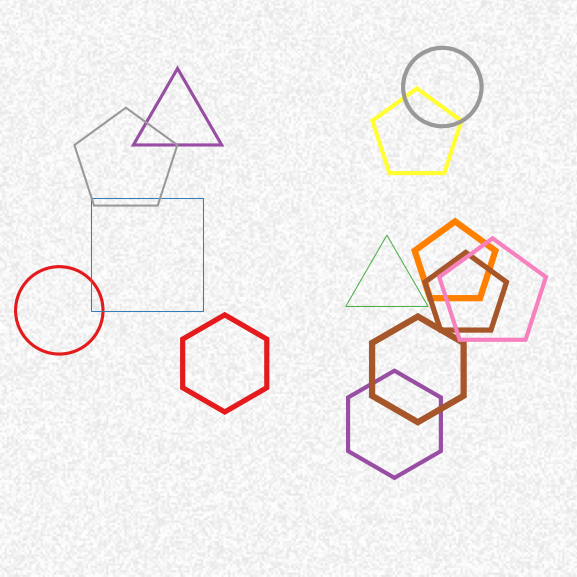[{"shape": "hexagon", "thickness": 2.5, "radius": 0.42, "center": [0.389, 0.37]}, {"shape": "circle", "thickness": 1.5, "radius": 0.38, "center": [0.103, 0.462]}, {"shape": "square", "thickness": 0.5, "radius": 0.49, "center": [0.254, 0.558]}, {"shape": "triangle", "thickness": 0.5, "radius": 0.41, "center": [0.67, 0.51]}, {"shape": "triangle", "thickness": 1.5, "radius": 0.44, "center": [0.307, 0.792]}, {"shape": "hexagon", "thickness": 2, "radius": 0.46, "center": [0.683, 0.264]}, {"shape": "pentagon", "thickness": 3, "radius": 0.37, "center": [0.788, 0.542]}, {"shape": "pentagon", "thickness": 2, "radius": 0.4, "center": [0.722, 0.765]}, {"shape": "hexagon", "thickness": 3, "radius": 0.46, "center": [0.724, 0.36]}, {"shape": "pentagon", "thickness": 2.5, "radius": 0.37, "center": [0.806, 0.488]}, {"shape": "pentagon", "thickness": 2, "radius": 0.49, "center": [0.853, 0.489]}, {"shape": "pentagon", "thickness": 1, "radius": 0.47, "center": [0.218, 0.719]}, {"shape": "circle", "thickness": 2, "radius": 0.34, "center": [0.766, 0.848]}]